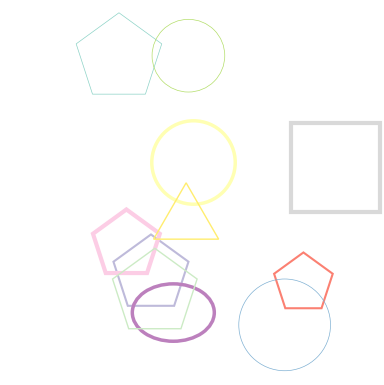[{"shape": "pentagon", "thickness": 0.5, "radius": 0.58, "center": [0.309, 0.85]}, {"shape": "circle", "thickness": 2.5, "radius": 0.54, "center": [0.503, 0.578]}, {"shape": "pentagon", "thickness": 1.5, "radius": 0.51, "center": [0.392, 0.289]}, {"shape": "pentagon", "thickness": 1.5, "radius": 0.4, "center": [0.788, 0.264]}, {"shape": "circle", "thickness": 0.5, "radius": 0.6, "center": [0.739, 0.156]}, {"shape": "circle", "thickness": 0.5, "radius": 0.47, "center": [0.489, 0.855]}, {"shape": "pentagon", "thickness": 3, "radius": 0.46, "center": [0.328, 0.365]}, {"shape": "square", "thickness": 3, "radius": 0.58, "center": [0.871, 0.564]}, {"shape": "oval", "thickness": 2.5, "radius": 0.53, "center": [0.45, 0.188]}, {"shape": "pentagon", "thickness": 1, "radius": 0.58, "center": [0.402, 0.24]}, {"shape": "triangle", "thickness": 1, "radius": 0.49, "center": [0.483, 0.428]}]